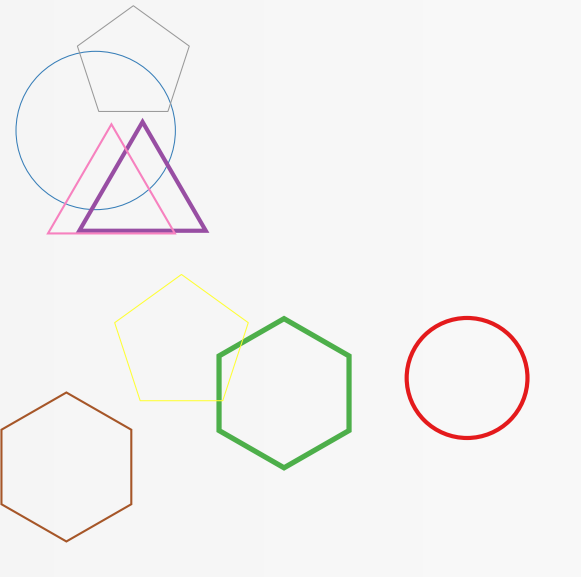[{"shape": "circle", "thickness": 2, "radius": 0.52, "center": [0.804, 0.345]}, {"shape": "circle", "thickness": 0.5, "radius": 0.69, "center": [0.165, 0.773]}, {"shape": "hexagon", "thickness": 2.5, "radius": 0.65, "center": [0.489, 0.318]}, {"shape": "triangle", "thickness": 2, "radius": 0.63, "center": [0.245, 0.662]}, {"shape": "pentagon", "thickness": 0.5, "radius": 0.6, "center": [0.312, 0.403]}, {"shape": "hexagon", "thickness": 1, "radius": 0.64, "center": [0.114, 0.191]}, {"shape": "triangle", "thickness": 1, "radius": 0.63, "center": [0.192, 0.658]}, {"shape": "pentagon", "thickness": 0.5, "radius": 0.51, "center": [0.229, 0.888]}]